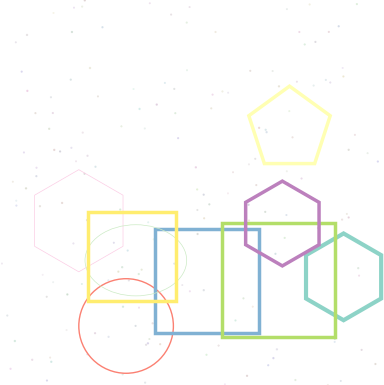[{"shape": "hexagon", "thickness": 3, "radius": 0.56, "center": [0.892, 0.281]}, {"shape": "pentagon", "thickness": 2.5, "radius": 0.56, "center": [0.752, 0.665]}, {"shape": "circle", "thickness": 1, "radius": 0.61, "center": [0.328, 0.153]}, {"shape": "square", "thickness": 2.5, "radius": 0.68, "center": [0.538, 0.271]}, {"shape": "square", "thickness": 2.5, "radius": 0.74, "center": [0.723, 0.272]}, {"shape": "hexagon", "thickness": 0.5, "radius": 0.66, "center": [0.205, 0.427]}, {"shape": "hexagon", "thickness": 2.5, "radius": 0.55, "center": [0.733, 0.419]}, {"shape": "oval", "thickness": 0.5, "radius": 0.66, "center": [0.353, 0.324]}, {"shape": "square", "thickness": 2.5, "radius": 0.57, "center": [0.342, 0.334]}]